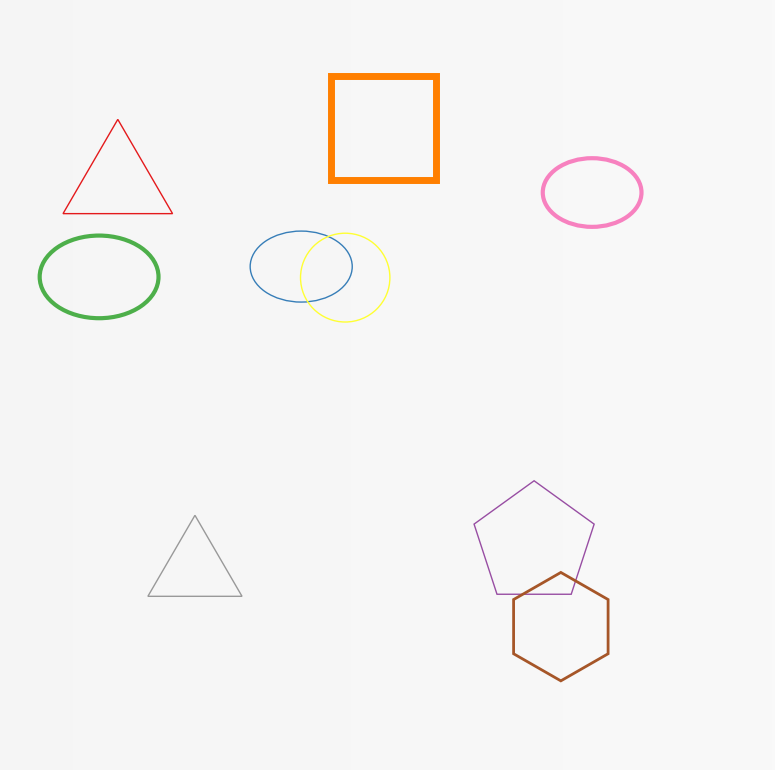[{"shape": "triangle", "thickness": 0.5, "radius": 0.41, "center": [0.152, 0.763]}, {"shape": "oval", "thickness": 0.5, "radius": 0.33, "center": [0.389, 0.654]}, {"shape": "oval", "thickness": 1.5, "radius": 0.38, "center": [0.128, 0.64]}, {"shape": "pentagon", "thickness": 0.5, "radius": 0.41, "center": [0.689, 0.294]}, {"shape": "square", "thickness": 2.5, "radius": 0.34, "center": [0.495, 0.834]}, {"shape": "circle", "thickness": 0.5, "radius": 0.29, "center": [0.445, 0.639]}, {"shape": "hexagon", "thickness": 1, "radius": 0.35, "center": [0.724, 0.186]}, {"shape": "oval", "thickness": 1.5, "radius": 0.32, "center": [0.764, 0.75]}, {"shape": "triangle", "thickness": 0.5, "radius": 0.35, "center": [0.252, 0.261]}]